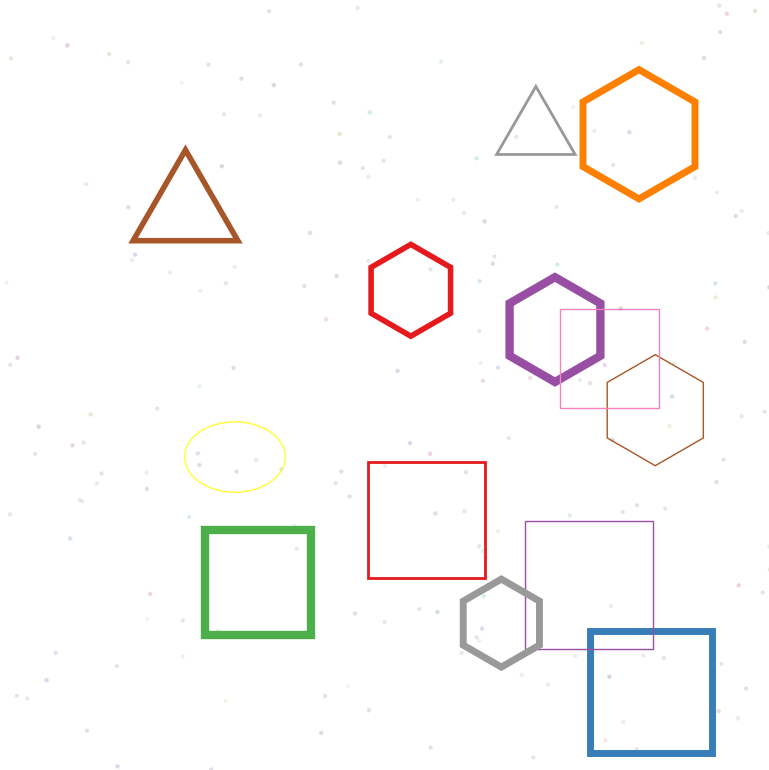[{"shape": "square", "thickness": 1, "radius": 0.38, "center": [0.554, 0.325]}, {"shape": "hexagon", "thickness": 2, "radius": 0.3, "center": [0.534, 0.623]}, {"shape": "square", "thickness": 2.5, "radius": 0.4, "center": [0.845, 0.101]}, {"shape": "square", "thickness": 3, "radius": 0.34, "center": [0.335, 0.243]}, {"shape": "square", "thickness": 0.5, "radius": 0.42, "center": [0.765, 0.24]}, {"shape": "hexagon", "thickness": 3, "radius": 0.34, "center": [0.721, 0.572]}, {"shape": "hexagon", "thickness": 2.5, "radius": 0.42, "center": [0.83, 0.826]}, {"shape": "oval", "thickness": 0.5, "radius": 0.33, "center": [0.305, 0.406]}, {"shape": "hexagon", "thickness": 0.5, "radius": 0.36, "center": [0.851, 0.467]}, {"shape": "triangle", "thickness": 2, "radius": 0.39, "center": [0.241, 0.727]}, {"shape": "square", "thickness": 0.5, "radius": 0.32, "center": [0.791, 0.534]}, {"shape": "hexagon", "thickness": 2.5, "radius": 0.29, "center": [0.651, 0.191]}, {"shape": "triangle", "thickness": 1, "radius": 0.29, "center": [0.696, 0.829]}]